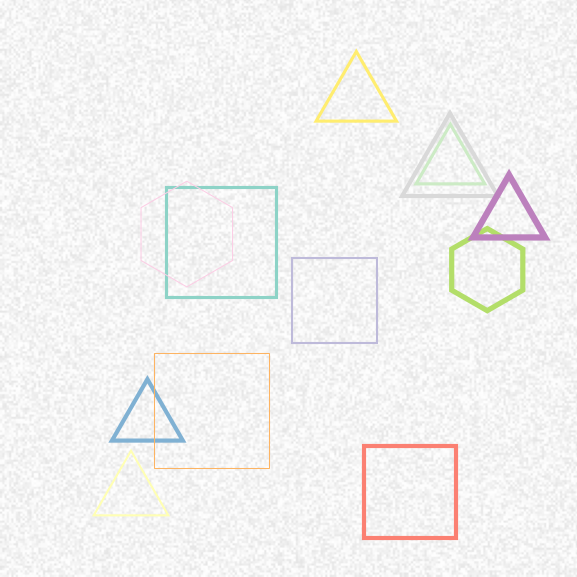[{"shape": "square", "thickness": 1.5, "radius": 0.47, "center": [0.382, 0.58]}, {"shape": "triangle", "thickness": 1, "radius": 0.37, "center": [0.227, 0.144]}, {"shape": "square", "thickness": 1, "radius": 0.37, "center": [0.579, 0.479]}, {"shape": "square", "thickness": 2, "radius": 0.4, "center": [0.709, 0.148]}, {"shape": "triangle", "thickness": 2, "radius": 0.35, "center": [0.255, 0.272]}, {"shape": "square", "thickness": 0.5, "radius": 0.5, "center": [0.366, 0.289]}, {"shape": "hexagon", "thickness": 2.5, "radius": 0.36, "center": [0.844, 0.532]}, {"shape": "hexagon", "thickness": 0.5, "radius": 0.46, "center": [0.323, 0.594]}, {"shape": "triangle", "thickness": 2, "radius": 0.48, "center": [0.779, 0.708]}, {"shape": "triangle", "thickness": 3, "radius": 0.36, "center": [0.881, 0.624]}, {"shape": "triangle", "thickness": 1.5, "radius": 0.34, "center": [0.78, 0.715]}, {"shape": "triangle", "thickness": 1.5, "radius": 0.4, "center": [0.617, 0.83]}]